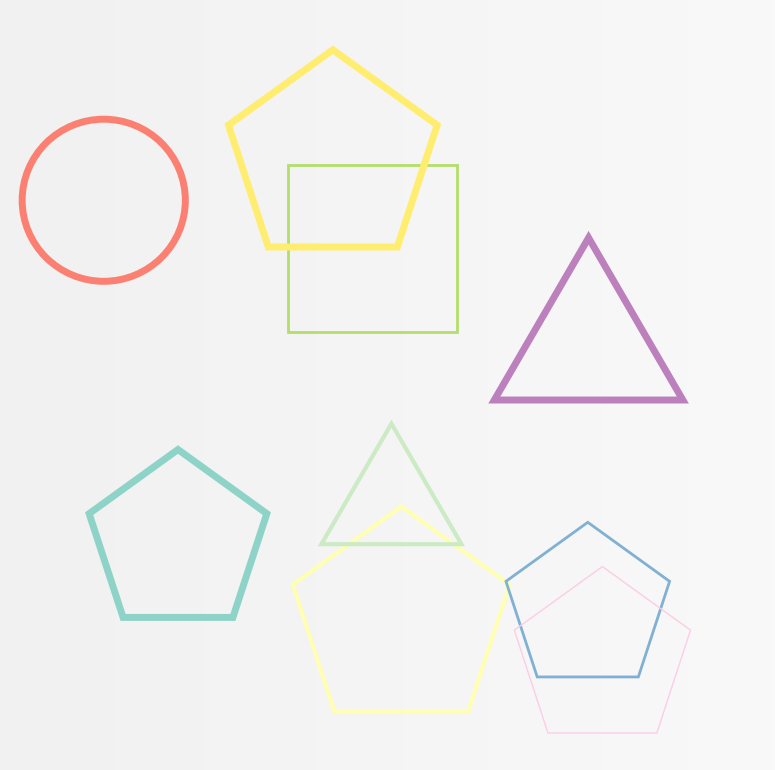[{"shape": "pentagon", "thickness": 2.5, "radius": 0.6, "center": [0.23, 0.296]}, {"shape": "pentagon", "thickness": 1.5, "radius": 0.74, "center": [0.518, 0.195]}, {"shape": "circle", "thickness": 2.5, "radius": 0.53, "center": [0.134, 0.74]}, {"shape": "pentagon", "thickness": 1, "radius": 0.56, "center": [0.758, 0.211]}, {"shape": "square", "thickness": 1, "radius": 0.54, "center": [0.481, 0.678]}, {"shape": "pentagon", "thickness": 0.5, "radius": 0.6, "center": [0.777, 0.145]}, {"shape": "triangle", "thickness": 2.5, "radius": 0.7, "center": [0.759, 0.551]}, {"shape": "triangle", "thickness": 1.5, "radius": 0.52, "center": [0.505, 0.345]}, {"shape": "pentagon", "thickness": 2.5, "radius": 0.71, "center": [0.429, 0.794]}]